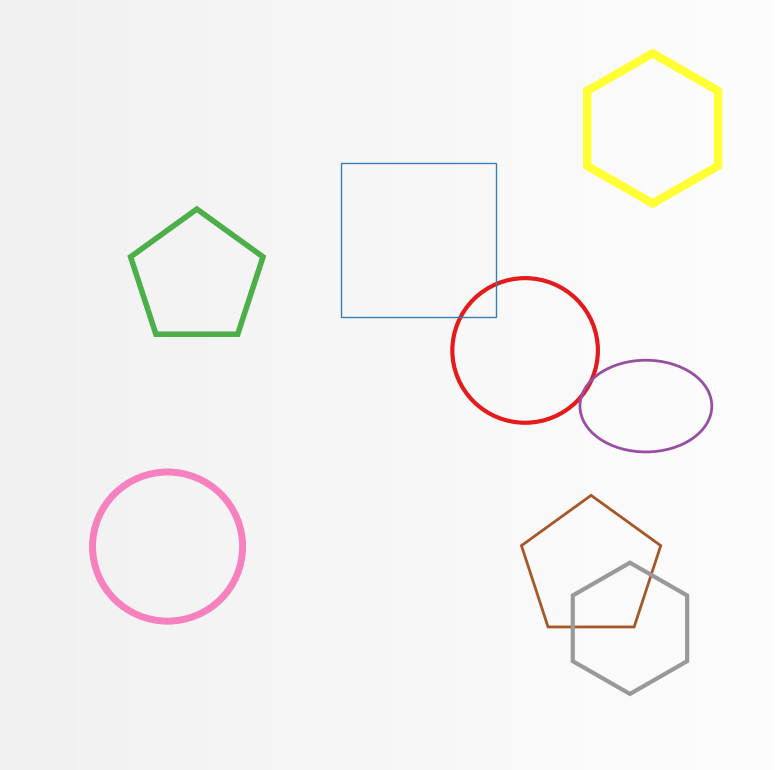[{"shape": "circle", "thickness": 1.5, "radius": 0.47, "center": [0.678, 0.545]}, {"shape": "square", "thickness": 0.5, "radius": 0.5, "center": [0.54, 0.688]}, {"shape": "pentagon", "thickness": 2, "radius": 0.45, "center": [0.254, 0.639]}, {"shape": "oval", "thickness": 1, "radius": 0.43, "center": [0.833, 0.473]}, {"shape": "hexagon", "thickness": 3, "radius": 0.49, "center": [0.842, 0.833]}, {"shape": "pentagon", "thickness": 1, "radius": 0.47, "center": [0.763, 0.262]}, {"shape": "circle", "thickness": 2.5, "radius": 0.48, "center": [0.216, 0.29]}, {"shape": "hexagon", "thickness": 1.5, "radius": 0.43, "center": [0.813, 0.184]}]